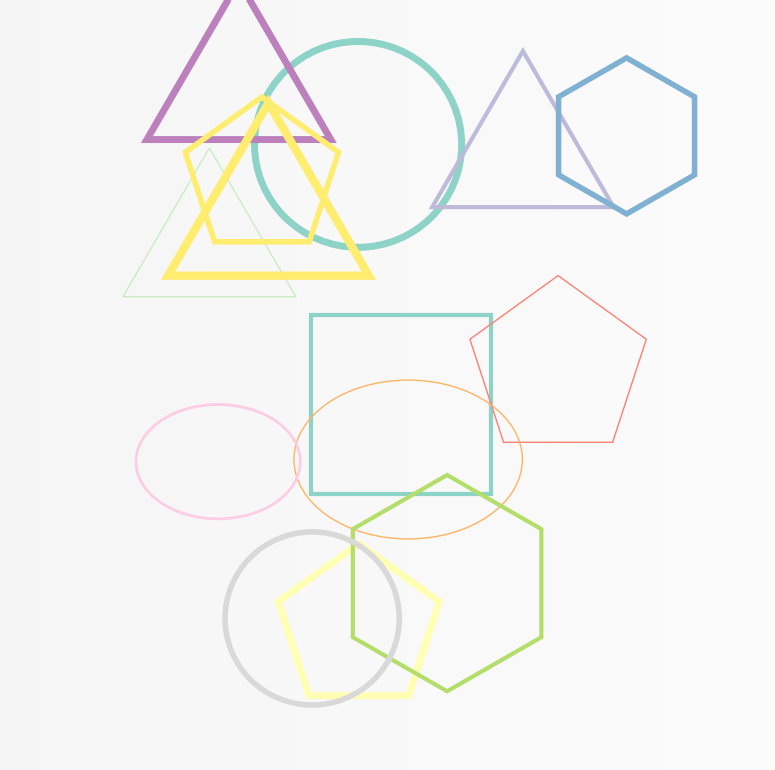[{"shape": "circle", "thickness": 2.5, "radius": 0.67, "center": [0.462, 0.812]}, {"shape": "square", "thickness": 1.5, "radius": 0.58, "center": [0.518, 0.474]}, {"shape": "pentagon", "thickness": 2.5, "radius": 0.55, "center": [0.463, 0.185]}, {"shape": "triangle", "thickness": 1.5, "radius": 0.68, "center": [0.675, 0.799]}, {"shape": "pentagon", "thickness": 0.5, "radius": 0.6, "center": [0.72, 0.522]}, {"shape": "hexagon", "thickness": 2, "radius": 0.51, "center": [0.808, 0.824]}, {"shape": "oval", "thickness": 0.5, "radius": 0.74, "center": [0.527, 0.403]}, {"shape": "hexagon", "thickness": 1.5, "radius": 0.7, "center": [0.577, 0.243]}, {"shape": "oval", "thickness": 1, "radius": 0.53, "center": [0.281, 0.4]}, {"shape": "circle", "thickness": 2, "radius": 0.56, "center": [0.403, 0.197]}, {"shape": "triangle", "thickness": 2.5, "radius": 0.69, "center": [0.308, 0.887]}, {"shape": "triangle", "thickness": 0.5, "radius": 0.64, "center": [0.27, 0.679]}, {"shape": "pentagon", "thickness": 2, "radius": 0.52, "center": [0.338, 0.77]}, {"shape": "triangle", "thickness": 3, "radius": 0.75, "center": [0.346, 0.717]}]